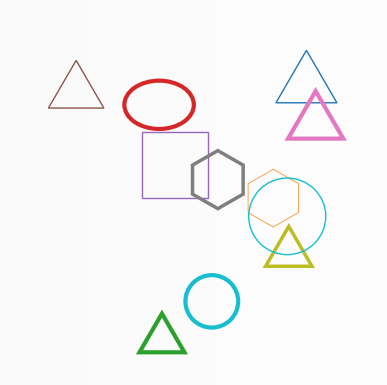[{"shape": "triangle", "thickness": 1, "radius": 0.45, "center": [0.791, 0.778]}, {"shape": "hexagon", "thickness": 0.5, "radius": 0.38, "center": [0.705, 0.485]}, {"shape": "triangle", "thickness": 3, "radius": 0.33, "center": [0.418, 0.118]}, {"shape": "oval", "thickness": 3, "radius": 0.45, "center": [0.411, 0.728]}, {"shape": "square", "thickness": 1, "radius": 0.43, "center": [0.453, 0.571]}, {"shape": "triangle", "thickness": 1, "radius": 0.41, "center": [0.197, 0.761]}, {"shape": "triangle", "thickness": 3, "radius": 0.41, "center": [0.815, 0.681]}, {"shape": "hexagon", "thickness": 2.5, "radius": 0.38, "center": [0.562, 0.533]}, {"shape": "triangle", "thickness": 2.5, "radius": 0.35, "center": [0.745, 0.343]}, {"shape": "circle", "thickness": 1, "radius": 0.5, "center": [0.741, 0.438]}, {"shape": "circle", "thickness": 3, "radius": 0.34, "center": [0.547, 0.217]}]